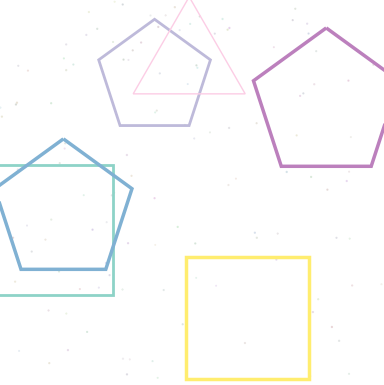[{"shape": "square", "thickness": 2, "radius": 0.84, "center": [0.127, 0.403]}, {"shape": "pentagon", "thickness": 2, "radius": 0.76, "center": [0.401, 0.797]}, {"shape": "pentagon", "thickness": 2.5, "radius": 0.94, "center": [0.165, 0.452]}, {"shape": "triangle", "thickness": 1, "radius": 0.84, "center": [0.491, 0.84]}, {"shape": "pentagon", "thickness": 2.5, "radius": 0.99, "center": [0.847, 0.729]}, {"shape": "square", "thickness": 2.5, "radius": 0.8, "center": [0.642, 0.174]}]